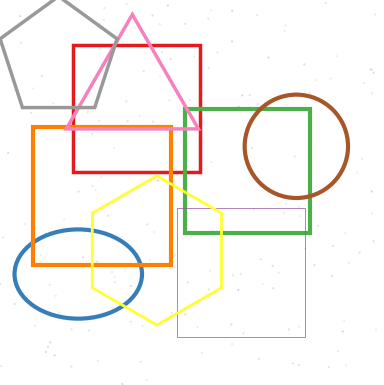[{"shape": "square", "thickness": 2.5, "radius": 0.83, "center": [0.355, 0.718]}, {"shape": "oval", "thickness": 3, "radius": 0.83, "center": [0.203, 0.288]}, {"shape": "square", "thickness": 3, "radius": 0.81, "center": [0.643, 0.556]}, {"shape": "square", "thickness": 0.5, "radius": 0.83, "center": [0.626, 0.292]}, {"shape": "square", "thickness": 3, "radius": 0.9, "center": [0.266, 0.492]}, {"shape": "hexagon", "thickness": 2, "radius": 0.97, "center": [0.407, 0.35]}, {"shape": "circle", "thickness": 3, "radius": 0.67, "center": [0.77, 0.62]}, {"shape": "triangle", "thickness": 2.5, "radius": 0.99, "center": [0.344, 0.764]}, {"shape": "pentagon", "thickness": 2.5, "radius": 0.8, "center": [0.152, 0.85]}]